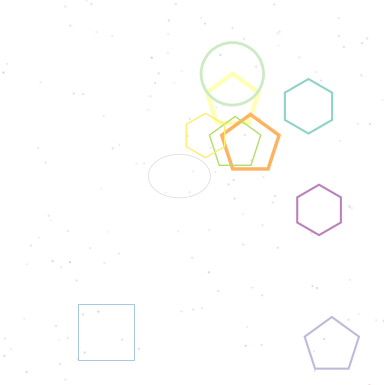[{"shape": "hexagon", "thickness": 1.5, "radius": 0.35, "center": [0.801, 0.724]}, {"shape": "pentagon", "thickness": 3, "radius": 0.35, "center": [0.605, 0.738]}, {"shape": "pentagon", "thickness": 1.5, "radius": 0.37, "center": [0.862, 0.102]}, {"shape": "square", "thickness": 0.5, "radius": 0.36, "center": [0.275, 0.138]}, {"shape": "pentagon", "thickness": 2.5, "radius": 0.39, "center": [0.65, 0.624]}, {"shape": "pentagon", "thickness": 1, "radius": 0.35, "center": [0.611, 0.627]}, {"shape": "oval", "thickness": 0.5, "radius": 0.4, "center": [0.466, 0.543]}, {"shape": "hexagon", "thickness": 1.5, "radius": 0.33, "center": [0.829, 0.455]}, {"shape": "circle", "thickness": 2, "radius": 0.41, "center": [0.603, 0.808]}, {"shape": "hexagon", "thickness": 1, "radius": 0.29, "center": [0.534, 0.648]}]